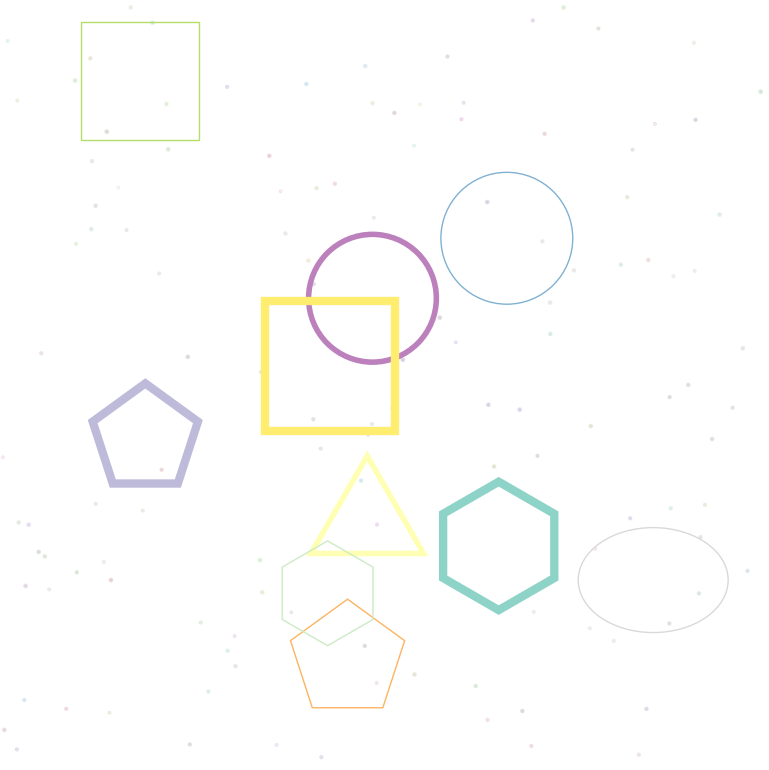[{"shape": "hexagon", "thickness": 3, "radius": 0.42, "center": [0.648, 0.291]}, {"shape": "triangle", "thickness": 2, "radius": 0.42, "center": [0.477, 0.323]}, {"shape": "pentagon", "thickness": 3, "radius": 0.36, "center": [0.189, 0.43]}, {"shape": "circle", "thickness": 0.5, "radius": 0.43, "center": [0.658, 0.691]}, {"shape": "pentagon", "thickness": 0.5, "radius": 0.39, "center": [0.451, 0.144]}, {"shape": "square", "thickness": 0.5, "radius": 0.39, "center": [0.182, 0.895]}, {"shape": "oval", "thickness": 0.5, "radius": 0.49, "center": [0.848, 0.247]}, {"shape": "circle", "thickness": 2, "radius": 0.41, "center": [0.484, 0.613]}, {"shape": "hexagon", "thickness": 0.5, "radius": 0.34, "center": [0.425, 0.229]}, {"shape": "square", "thickness": 3, "radius": 0.42, "center": [0.428, 0.525]}]